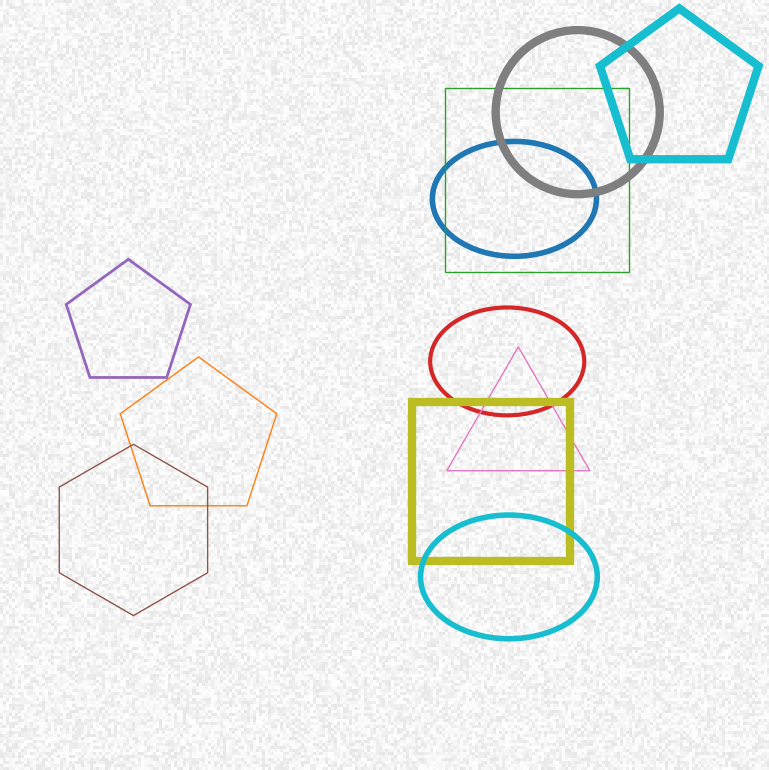[{"shape": "oval", "thickness": 2, "radius": 0.53, "center": [0.668, 0.742]}, {"shape": "pentagon", "thickness": 0.5, "radius": 0.53, "center": [0.258, 0.43]}, {"shape": "square", "thickness": 0.5, "radius": 0.6, "center": [0.697, 0.766]}, {"shape": "oval", "thickness": 1.5, "radius": 0.5, "center": [0.659, 0.531]}, {"shape": "pentagon", "thickness": 1, "radius": 0.42, "center": [0.167, 0.578]}, {"shape": "hexagon", "thickness": 0.5, "radius": 0.56, "center": [0.173, 0.312]}, {"shape": "triangle", "thickness": 0.5, "radius": 0.54, "center": [0.673, 0.442]}, {"shape": "circle", "thickness": 3, "radius": 0.53, "center": [0.75, 0.854]}, {"shape": "square", "thickness": 3, "radius": 0.52, "center": [0.638, 0.374]}, {"shape": "pentagon", "thickness": 3, "radius": 0.54, "center": [0.882, 0.881]}, {"shape": "oval", "thickness": 2, "radius": 0.57, "center": [0.661, 0.251]}]